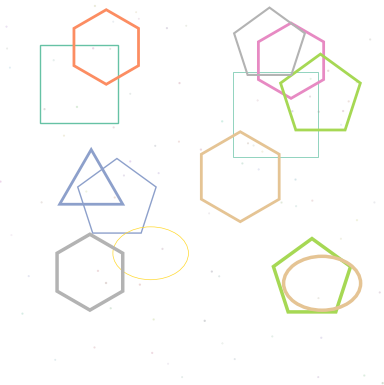[{"shape": "square", "thickness": 0.5, "radius": 0.55, "center": [0.715, 0.703]}, {"shape": "square", "thickness": 1, "radius": 0.51, "center": [0.206, 0.781]}, {"shape": "hexagon", "thickness": 2, "radius": 0.48, "center": [0.276, 0.878]}, {"shape": "triangle", "thickness": 2, "radius": 0.47, "center": [0.237, 0.517]}, {"shape": "pentagon", "thickness": 1, "radius": 0.54, "center": [0.304, 0.481]}, {"shape": "hexagon", "thickness": 2, "radius": 0.49, "center": [0.756, 0.842]}, {"shape": "pentagon", "thickness": 2.5, "radius": 0.53, "center": [0.81, 0.275]}, {"shape": "pentagon", "thickness": 2, "radius": 0.54, "center": [0.832, 0.751]}, {"shape": "oval", "thickness": 0.5, "radius": 0.49, "center": [0.391, 0.342]}, {"shape": "oval", "thickness": 2.5, "radius": 0.5, "center": [0.837, 0.264]}, {"shape": "hexagon", "thickness": 2, "radius": 0.58, "center": [0.624, 0.541]}, {"shape": "hexagon", "thickness": 2.5, "radius": 0.49, "center": [0.233, 0.293]}, {"shape": "pentagon", "thickness": 1.5, "radius": 0.48, "center": [0.7, 0.884]}]